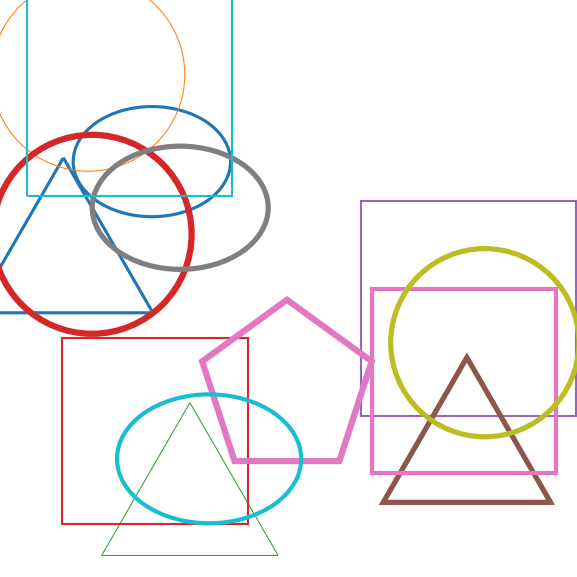[{"shape": "triangle", "thickness": 1.5, "radius": 0.89, "center": [0.11, 0.547]}, {"shape": "oval", "thickness": 1.5, "radius": 0.68, "center": [0.263, 0.719]}, {"shape": "circle", "thickness": 0.5, "radius": 0.84, "center": [0.153, 0.87]}, {"shape": "triangle", "thickness": 0.5, "radius": 0.88, "center": [0.329, 0.126]}, {"shape": "circle", "thickness": 3, "radius": 0.86, "center": [0.159, 0.593]}, {"shape": "square", "thickness": 1, "radius": 0.81, "center": [0.269, 0.253]}, {"shape": "square", "thickness": 1, "radius": 0.93, "center": [0.812, 0.465]}, {"shape": "triangle", "thickness": 2.5, "radius": 0.84, "center": [0.808, 0.213]}, {"shape": "square", "thickness": 2, "radius": 0.8, "center": [0.803, 0.339]}, {"shape": "pentagon", "thickness": 3, "radius": 0.77, "center": [0.497, 0.326]}, {"shape": "oval", "thickness": 2.5, "radius": 0.76, "center": [0.312, 0.639]}, {"shape": "circle", "thickness": 2.5, "radius": 0.81, "center": [0.839, 0.406]}, {"shape": "oval", "thickness": 2, "radius": 0.8, "center": [0.362, 0.205]}, {"shape": "square", "thickness": 1, "radius": 0.89, "center": [0.224, 0.838]}]